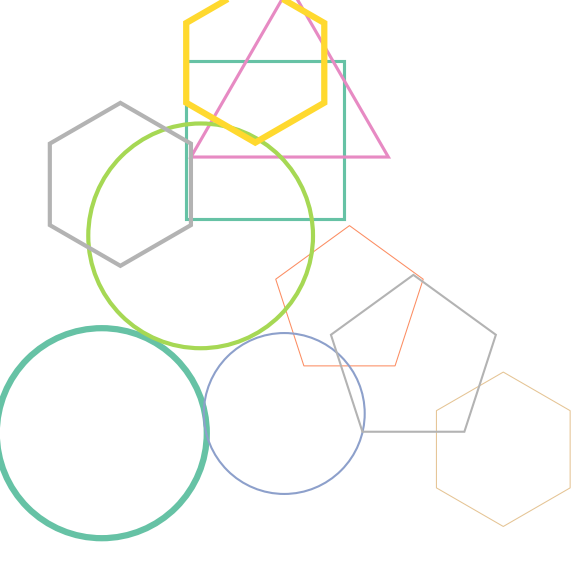[{"shape": "square", "thickness": 1.5, "radius": 0.68, "center": [0.459, 0.757]}, {"shape": "circle", "thickness": 3, "radius": 0.91, "center": [0.176, 0.249]}, {"shape": "pentagon", "thickness": 0.5, "radius": 0.67, "center": [0.605, 0.474]}, {"shape": "circle", "thickness": 1, "radius": 0.7, "center": [0.492, 0.283]}, {"shape": "triangle", "thickness": 1.5, "radius": 0.99, "center": [0.502, 0.826]}, {"shape": "circle", "thickness": 2, "radius": 0.97, "center": [0.347, 0.591]}, {"shape": "hexagon", "thickness": 3, "radius": 0.69, "center": [0.442, 0.89]}, {"shape": "hexagon", "thickness": 0.5, "radius": 0.67, "center": [0.871, 0.221]}, {"shape": "hexagon", "thickness": 2, "radius": 0.71, "center": [0.208, 0.68]}, {"shape": "pentagon", "thickness": 1, "radius": 0.75, "center": [0.716, 0.373]}]